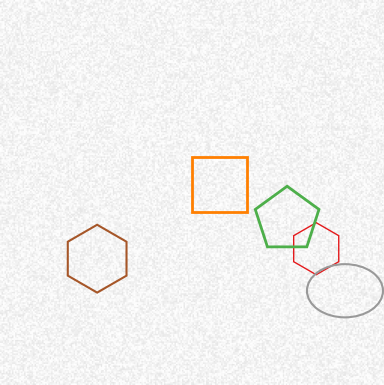[{"shape": "hexagon", "thickness": 1, "radius": 0.34, "center": [0.821, 0.354]}, {"shape": "pentagon", "thickness": 2, "radius": 0.44, "center": [0.746, 0.429]}, {"shape": "square", "thickness": 2, "radius": 0.36, "center": [0.57, 0.52]}, {"shape": "hexagon", "thickness": 1.5, "radius": 0.44, "center": [0.252, 0.328]}, {"shape": "oval", "thickness": 1.5, "radius": 0.49, "center": [0.896, 0.245]}]